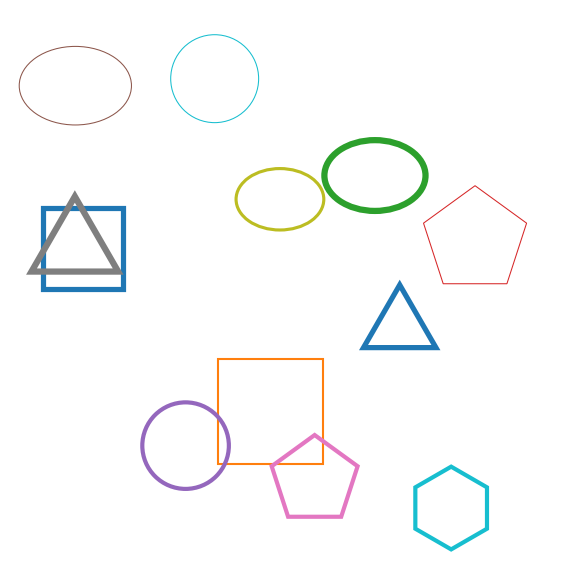[{"shape": "square", "thickness": 2.5, "radius": 0.35, "center": [0.143, 0.569]}, {"shape": "triangle", "thickness": 2.5, "radius": 0.36, "center": [0.692, 0.433]}, {"shape": "square", "thickness": 1, "radius": 0.46, "center": [0.469, 0.287]}, {"shape": "oval", "thickness": 3, "radius": 0.44, "center": [0.649, 0.695]}, {"shape": "pentagon", "thickness": 0.5, "radius": 0.47, "center": [0.823, 0.584]}, {"shape": "circle", "thickness": 2, "radius": 0.37, "center": [0.321, 0.227]}, {"shape": "oval", "thickness": 0.5, "radius": 0.49, "center": [0.13, 0.851]}, {"shape": "pentagon", "thickness": 2, "radius": 0.39, "center": [0.545, 0.168]}, {"shape": "triangle", "thickness": 3, "radius": 0.43, "center": [0.13, 0.572]}, {"shape": "oval", "thickness": 1.5, "radius": 0.38, "center": [0.485, 0.654]}, {"shape": "circle", "thickness": 0.5, "radius": 0.38, "center": [0.372, 0.863]}, {"shape": "hexagon", "thickness": 2, "radius": 0.36, "center": [0.781, 0.119]}]